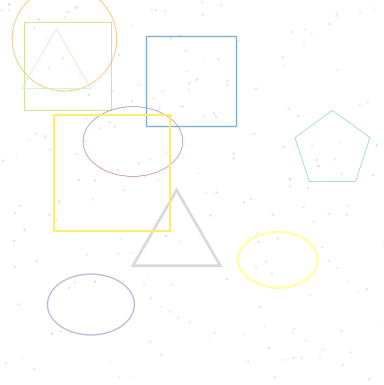[{"shape": "pentagon", "thickness": 0.5, "radius": 0.51, "center": [0.863, 0.611]}, {"shape": "oval", "thickness": 2, "radius": 0.52, "center": [0.722, 0.325]}, {"shape": "oval", "thickness": 1, "radius": 0.56, "center": [0.236, 0.209]}, {"shape": "square", "thickness": 1, "radius": 0.58, "center": [0.496, 0.789]}, {"shape": "circle", "thickness": 0.5, "radius": 0.68, "center": [0.167, 0.899]}, {"shape": "square", "thickness": 0.5, "radius": 0.57, "center": [0.175, 0.828]}, {"shape": "triangle", "thickness": 2, "radius": 0.66, "center": [0.459, 0.375]}, {"shape": "oval", "thickness": 0.5, "radius": 0.65, "center": [0.345, 0.632]}, {"shape": "triangle", "thickness": 0.5, "radius": 0.52, "center": [0.146, 0.822]}, {"shape": "square", "thickness": 1.5, "radius": 0.75, "center": [0.291, 0.551]}]